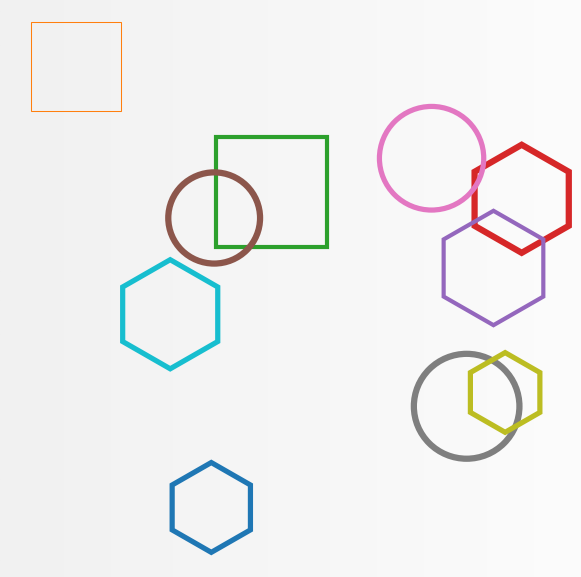[{"shape": "hexagon", "thickness": 2.5, "radius": 0.39, "center": [0.364, 0.12]}, {"shape": "square", "thickness": 0.5, "radius": 0.38, "center": [0.131, 0.884]}, {"shape": "square", "thickness": 2, "radius": 0.48, "center": [0.468, 0.666]}, {"shape": "hexagon", "thickness": 3, "radius": 0.47, "center": [0.898, 0.655]}, {"shape": "hexagon", "thickness": 2, "radius": 0.5, "center": [0.849, 0.535]}, {"shape": "circle", "thickness": 3, "radius": 0.39, "center": [0.368, 0.622]}, {"shape": "circle", "thickness": 2.5, "radius": 0.45, "center": [0.743, 0.725]}, {"shape": "circle", "thickness": 3, "radius": 0.45, "center": [0.803, 0.296]}, {"shape": "hexagon", "thickness": 2.5, "radius": 0.35, "center": [0.869, 0.32]}, {"shape": "hexagon", "thickness": 2.5, "radius": 0.47, "center": [0.293, 0.455]}]